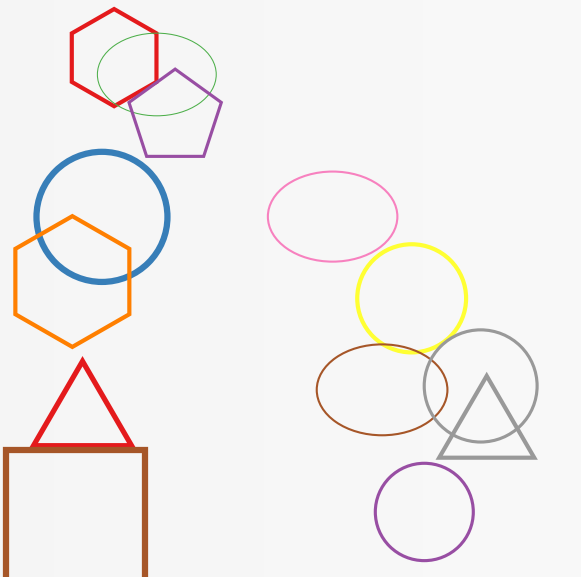[{"shape": "triangle", "thickness": 2.5, "radius": 0.49, "center": [0.142, 0.276]}, {"shape": "hexagon", "thickness": 2, "radius": 0.42, "center": [0.196, 0.899]}, {"shape": "circle", "thickness": 3, "radius": 0.56, "center": [0.175, 0.624]}, {"shape": "oval", "thickness": 0.5, "radius": 0.51, "center": [0.27, 0.87]}, {"shape": "pentagon", "thickness": 1.5, "radius": 0.42, "center": [0.301, 0.796]}, {"shape": "circle", "thickness": 1.5, "radius": 0.42, "center": [0.73, 0.113]}, {"shape": "hexagon", "thickness": 2, "radius": 0.57, "center": [0.124, 0.512]}, {"shape": "circle", "thickness": 2, "radius": 0.47, "center": [0.708, 0.483]}, {"shape": "square", "thickness": 3, "radius": 0.6, "center": [0.131, 0.1]}, {"shape": "oval", "thickness": 1, "radius": 0.56, "center": [0.657, 0.324]}, {"shape": "oval", "thickness": 1, "radius": 0.56, "center": [0.572, 0.624]}, {"shape": "circle", "thickness": 1.5, "radius": 0.49, "center": [0.827, 0.331]}, {"shape": "triangle", "thickness": 2, "radius": 0.47, "center": [0.837, 0.254]}]